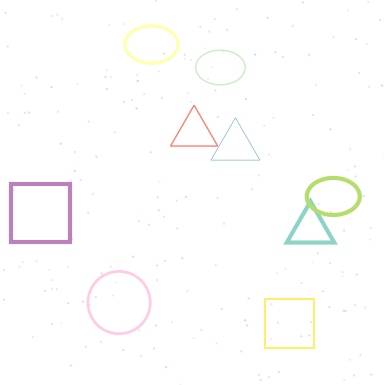[{"shape": "triangle", "thickness": 3, "radius": 0.36, "center": [0.807, 0.406]}, {"shape": "oval", "thickness": 2.5, "radius": 0.35, "center": [0.393, 0.884]}, {"shape": "triangle", "thickness": 1, "radius": 0.35, "center": [0.504, 0.656]}, {"shape": "triangle", "thickness": 0.5, "radius": 0.37, "center": [0.612, 0.621]}, {"shape": "oval", "thickness": 3, "radius": 0.34, "center": [0.866, 0.49]}, {"shape": "circle", "thickness": 2, "radius": 0.4, "center": [0.309, 0.214]}, {"shape": "square", "thickness": 3, "radius": 0.38, "center": [0.105, 0.447]}, {"shape": "oval", "thickness": 1, "radius": 0.32, "center": [0.573, 0.825]}, {"shape": "square", "thickness": 1.5, "radius": 0.32, "center": [0.753, 0.16]}]